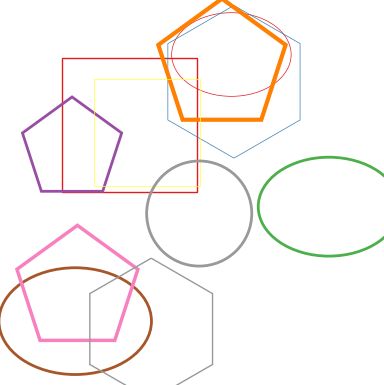[{"shape": "square", "thickness": 1, "radius": 0.88, "center": [0.337, 0.675]}, {"shape": "oval", "thickness": 0.5, "radius": 0.78, "center": [0.601, 0.858]}, {"shape": "hexagon", "thickness": 0.5, "radius": 0.99, "center": [0.608, 0.788]}, {"shape": "oval", "thickness": 2, "radius": 0.92, "center": [0.854, 0.463]}, {"shape": "pentagon", "thickness": 2, "radius": 0.68, "center": [0.187, 0.613]}, {"shape": "pentagon", "thickness": 3, "radius": 0.87, "center": [0.577, 0.83]}, {"shape": "square", "thickness": 0.5, "radius": 0.69, "center": [0.382, 0.656]}, {"shape": "oval", "thickness": 2, "radius": 0.99, "center": [0.195, 0.166]}, {"shape": "pentagon", "thickness": 2.5, "radius": 0.83, "center": [0.201, 0.25]}, {"shape": "circle", "thickness": 2, "radius": 0.68, "center": [0.517, 0.445]}, {"shape": "hexagon", "thickness": 1, "radius": 0.92, "center": [0.393, 0.145]}]